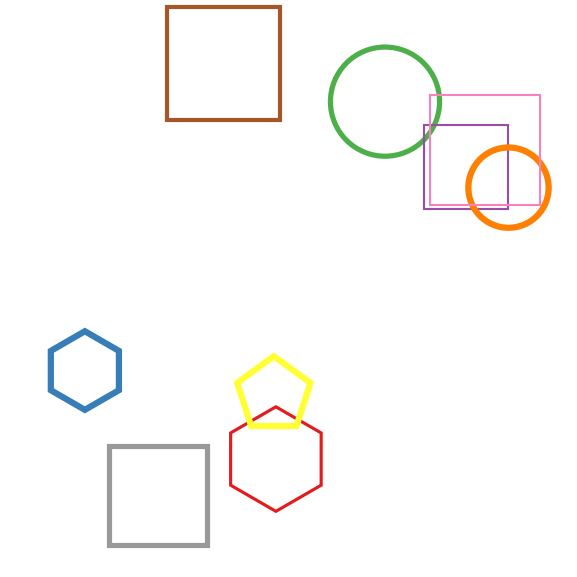[{"shape": "hexagon", "thickness": 1.5, "radius": 0.45, "center": [0.478, 0.204]}, {"shape": "hexagon", "thickness": 3, "radius": 0.34, "center": [0.147, 0.357]}, {"shape": "circle", "thickness": 2.5, "radius": 0.47, "center": [0.667, 0.823]}, {"shape": "square", "thickness": 1, "radius": 0.37, "center": [0.807, 0.71]}, {"shape": "circle", "thickness": 3, "radius": 0.35, "center": [0.88, 0.674]}, {"shape": "pentagon", "thickness": 3, "radius": 0.33, "center": [0.474, 0.316]}, {"shape": "square", "thickness": 2, "radius": 0.49, "center": [0.387, 0.889]}, {"shape": "square", "thickness": 1, "radius": 0.48, "center": [0.84, 0.74]}, {"shape": "square", "thickness": 2.5, "radius": 0.43, "center": [0.274, 0.142]}]